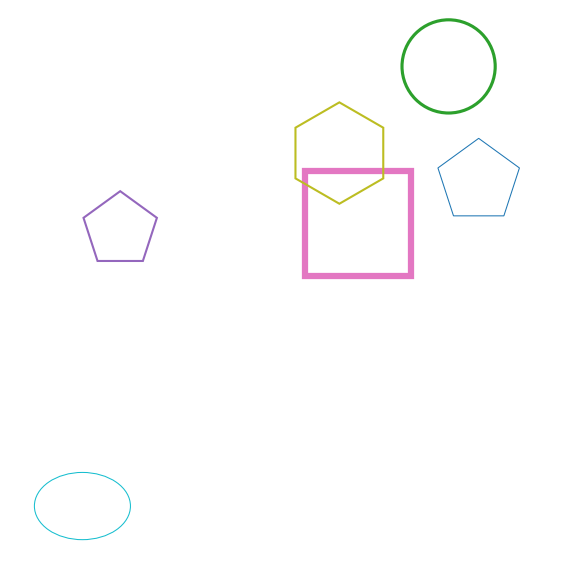[{"shape": "pentagon", "thickness": 0.5, "radius": 0.37, "center": [0.829, 0.685]}, {"shape": "circle", "thickness": 1.5, "radius": 0.4, "center": [0.777, 0.884]}, {"shape": "pentagon", "thickness": 1, "radius": 0.33, "center": [0.208, 0.601]}, {"shape": "square", "thickness": 3, "radius": 0.46, "center": [0.62, 0.612]}, {"shape": "hexagon", "thickness": 1, "radius": 0.44, "center": [0.588, 0.734]}, {"shape": "oval", "thickness": 0.5, "radius": 0.42, "center": [0.143, 0.123]}]